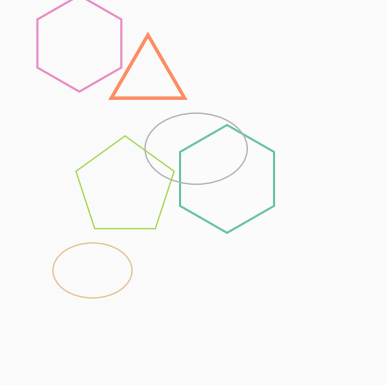[{"shape": "hexagon", "thickness": 1.5, "radius": 0.7, "center": [0.586, 0.535]}, {"shape": "triangle", "thickness": 2.5, "radius": 0.55, "center": [0.382, 0.8]}, {"shape": "hexagon", "thickness": 1.5, "radius": 0.63, "center": [0.205, 0.887]}, {"shape": "pentagon", "thickness": 1, "radius": 0.67, "center": [0.323, 0.514]}, {"shape": "oval", "thickness": 1, "radius": 0.51, "center": [0.239, 0.298]}, {"shape": "oval", "thickness": 1, "radius": 0.66, "center": [0.506, 0.614]}]